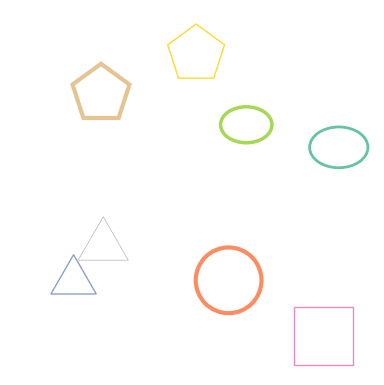[{"shape": "oval", "thickness": 2, "radius": 0.38, "center": [0.88, 0.617]}, {"shape": "circle", "thickness": 3, "radius": 0.43, "center": [0.594, 0.272]}, {"shape": "triangle", "thickness": 1, "radius": 0.34, "center": [0.191, 0.27]}, {"shape": "square", "thickness": 1, "radius": 0.38, "center": [0.84, 0.126]}, {"shape": "oval", "thickness": 2.5, "radius": 0.33, "center": [0.64, 0.676]}, {"shape": "pentagon", "thickness": 1, "radius": 0.39, "center": [0.509, 0.86]}, {"shape": "pentagon", "thickness": 3, "radius": 0.39, "center": [0.262, 0.756]}, {"shape": "triangle", "thickness": 0.5, "radius": 0.38, "center": [0.268, 0.362]}]